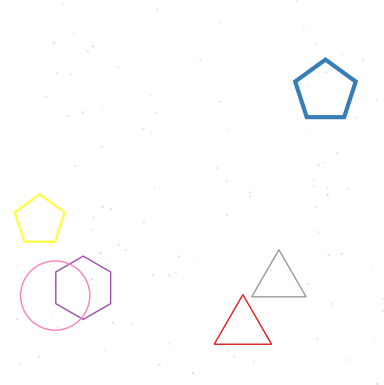[{"shape": "triangle", "thickness": 1, "radius": 0.43, "center": [0.631, 0.149]}, {"shape": "pentagon", "thickness": 3, "radius": 0.41, "center": [0.845, 0.763]}, {"shape": "hexagon", "thickness": 1, "radius": 0.41, "center": [0.216, 0.253]}, {"shape": "pentagon", "thickness": 1.5, "radius": 0.34, "center": [0.103, 0.427]}, {"shape": "circle", "thickness": 1, "radius": 0.45, "center": [0.143, 0.232]}, {"shape": "triangle", "thickness": 1, "radius": 0.41, "center": [0.724, 0.27]}]